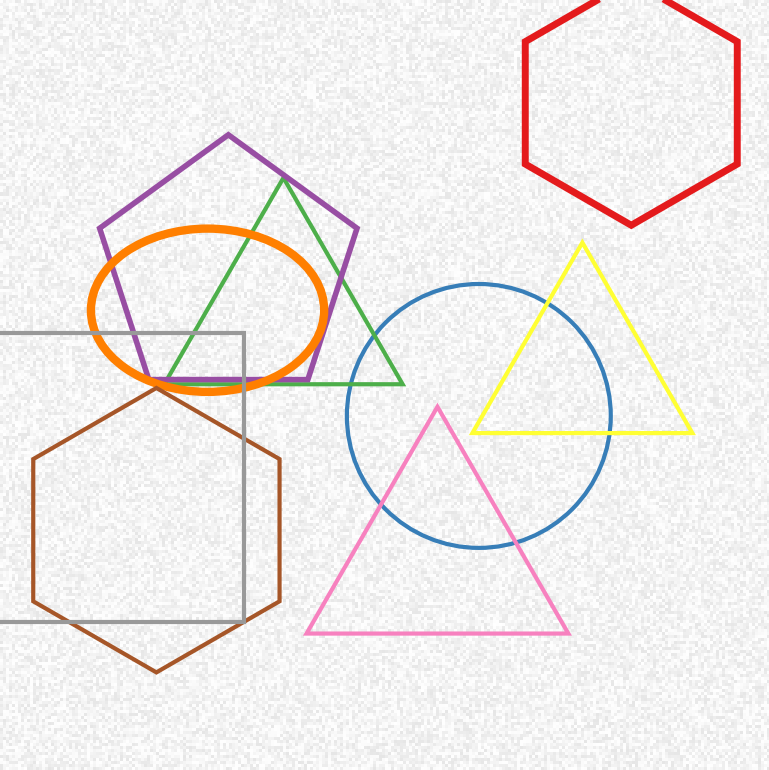[{"shape": "hexagon", "thickness": 2.5, "radius": 0.79, "center": [0.82, 0.866]}, {"shape": "circle", "thickness": 1.5, "radius": 0.86, "center": [0.622, 0.46]}, {"shape": "triangle", "thickness": 1.5, "radius": 0.89, "center": [0.368, 0.59]}, {"shape": "pentagon", "thickness": 2, "radius": 0.88, "center": [0.297, 0.649]}, {"shape": "oval", "thickness": 3, "radius": 0.76, "center": [0.27, 0.597]}, {"shape": "triangle", "thickness": 1.5, "radius": 0.82, "center": [0.756, 0.52]}, {"shape": "hexagon", "thickness": 1.5, "radius": 0.92, "center": [0.203, 0.311]}, {"shape": "triangle", "thickness": 1.5, "radius": 0.98, "center": [0.568, 0.275]}, {"shape": "square", "thickness": 1.5, "radius": 0.94, "center": [0.128, 0.38]}]